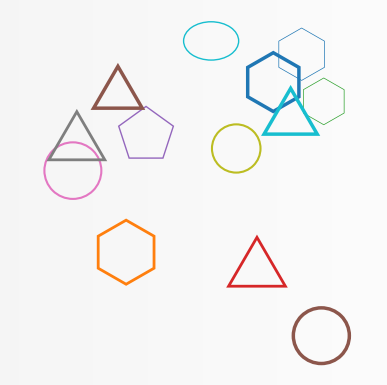[{"shape": "hexagon", "thickness": 2.5, "radius": 0.38, "center": [0.705, 0.787]}, {"shape": "hexagon", "thickness": 0.5, "radius": 0.34, "center": [0.778, 0.859]}, {"shape": "hexagon", "thickness": 2, "radius": 0.42, "center": [0.325, 0.345]}, {"shape": "hexagon", "thickness": 0.5, "radius": 0.3, "center": [0.836, 0.737]}, {"shape": "triangle", "thickness": 2, "radius": 0.42, "center": [0.663, 0.299]}, {"shape": "pentagon", "thickness": 1, "radius": 0.37, "center": [0.377, 0.649]}, {"shape": "triangle", "thickness": 2.5, "radius": 0.36, "center": [0.304, 0.755]}, {"shape": "circle", "thickness": 2.5, "radius": 0.36, "center": [0.829, 0.128]}, {"shape": "circle", "thickness": 1.5, "radius": 0.37, "center": [0.188, 0.557]}, {"shape": "triangle", "thickness": 2, "radius": 0.42, "center": [0.198, 0.627]}, {"shape": "circle", "thickness": 1.5, "radius": 0.31, "center": [0.61, 0.614]}, {"shape": "oval", "thickness": 1, "radius": 0.36, "center": [0.545, 0.894]}, {"shape": "triangle", "thickness": 2.5, "radius": 0.4, "center": [0.75, 0.691]}]